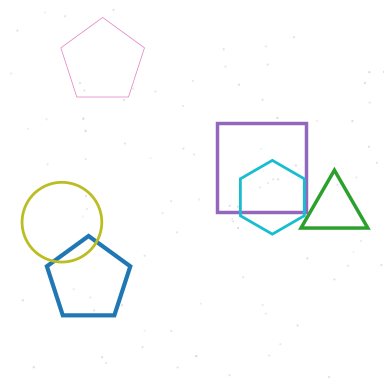[{"shape": "pentagon", "thickness": 3, "radius": 0.57, "center": [0.23, 0.273]}, {"shape": "triangle", "thickness": 2.5, "radius": 0.5, "center": [0.869, 0.458]}, {"shape": "square", "thickness": 2.5, "radius": 0.58, "center": [0.68, 0.564]}, {"shape": "pentagon", "thickness": 0.5, "radius": 0.57, "center": [0.267, 0.84]}, {"shape": "circle", "thickness": 2, "radius": 0.52, "center": [0.161, 0.423]}, {"shape": "hexagon", "thickness": 2, "radius": 0.48, "center": [0.707, 0.488]}]